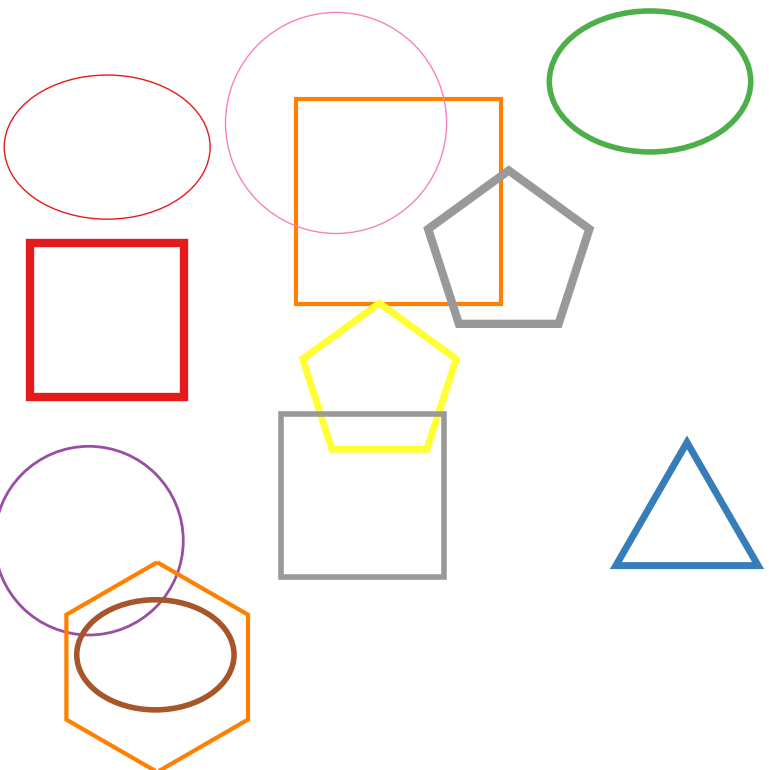[{"shape": "square", "thickness": 3, "radius": 0.5, "center": [0.139, 0.584]}, {"shape": "oval", "thickness": 0.5, "radius": 0.67, "center": [0.139, 0.809]}, {"shape": "triangle", "thickness": 2.5, "radius": 0.53, "center": [0.892, 0.319]}, {"shape": "oval", "thickness": 2, "radius": 0.65, "center": [0.844, 0.894]}, {"shape": "circle", "thickness": 1, "radius": 0.61, "center": [0.115, 0.298]}, {"shape": "square", "thickness": 1.5, "radius": 0.67, "center": [0.517, 0.738]}, {"shape": "hexagon", "thickness": 1.5, "radius": 0.68, "center": [0.204, 0.134]}, {"shape": "pentagon", "thickness": 2.5, "radius": 0.52, "center": [0.493, 0.501]}, {"shape": "oval", "thickness": 2, "radius": 0.51, "center": [0.202, 0.15]}, {"shape": "circle", "thickness": 0.5, "radius": 0.72, "center": [0.436, 0.84]}, {"shape": "pentagon", "thickness": 3, "radius": 0.55, "center": [0.661, 0.669]}, {"shape": "square", "thickness": 2, "radius": 0.53, "center": [0.47, 0.357]}]